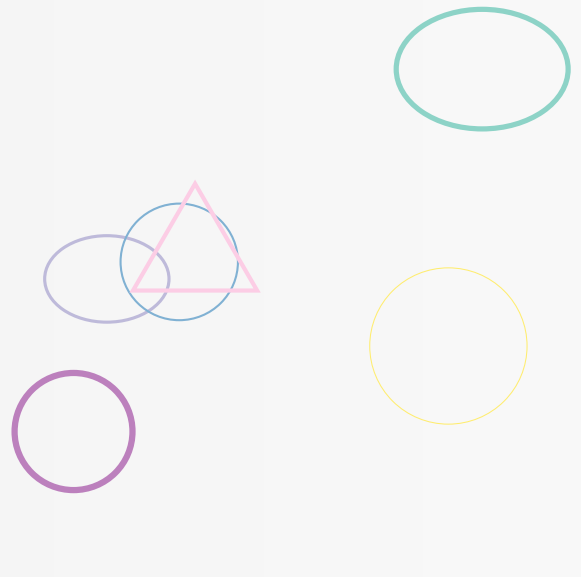[{"shape": "oval", "thickness": 2.5, "radius": 0.74, "center": [0.83, 0.879]}, {"shape": "oval", "thickness": 1.5, "radius": 0.53, "center": [0.184, 0.516]}, {"shape": "circle", "thickness": 1, "radius": 0.5, "center": [0.308, 0.546]}, {"shape": "triangle", "thickness": 2, "radius": 0.62, "center": [0.336, 0.558]}, {"shape": "circle", "thickness": 3, "radius": 0.51, "center": [0.127, 0.252]}, {"shape": "circle", "thickness": 0.5, "radius": 0.68, "center": [0.771, 0.4]}]